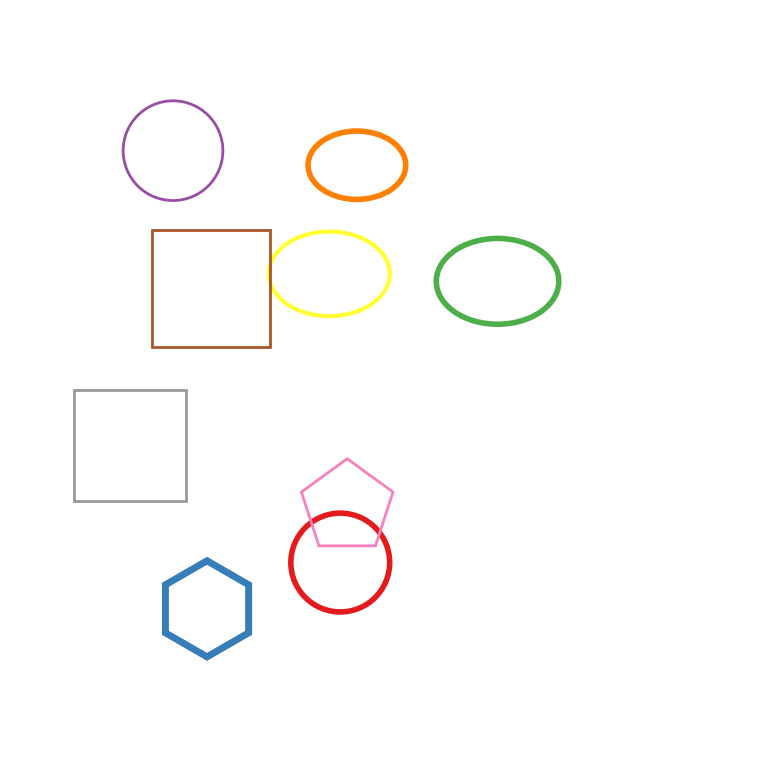[{"shape": "circle", "thickness": 2, "radius": 0.32, "center": [0.442, 0.269]}, {"shape": "hexagon", "thickness": 2.5, "radius": 0.31, "center": [0.269, 0.209]}, {"shape": "oval", "thickness": 2, "radius": 0.4, "center": [0.646, 0.635]}, {"shape": "circle", "thickness": 1, "radius": 0.32, "center": [0.225, 0.804]}, {"shape": "oval", "thickness": 2, "radius": 0.32, "center": [0.463, 0.785]}, {"shape": "oval", "thickness": 1.5, "radius": 0.39, "center": [0.428, 0.644]}, {"shape": "square", "thickness": 1, "radius": 0.38, "center": [0.274, 0.625]}, {"shape": "pentagon", "thickness": 1, "radius": 0.31, "center": [0.451, 0.342]}, {"shape": "square", "thickness": 1, "radius": 0.36, "center": [0.169, 0.421]}]